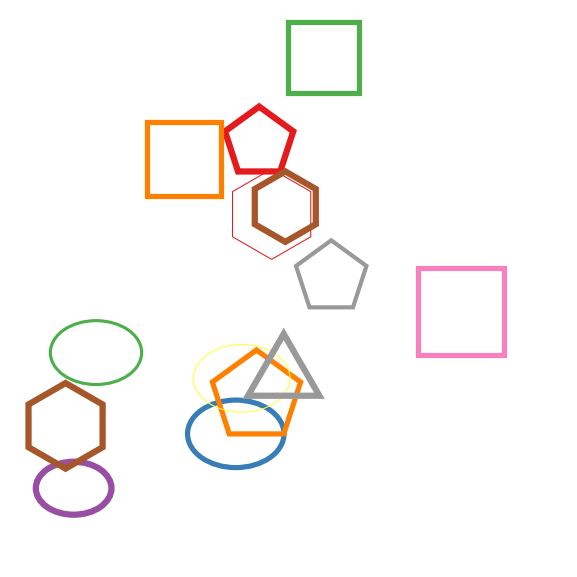[{"shape": "hexagon", "thickness": 0.5, "radius": 0.39, "center": [0.47, 0.628]}, {"shape": "pentagon", "thickness": 3, "radius": 0.31, "center": [0.449, 0.752]}, {"shape": "oval", "thickness": 2.5, "radius": 0.42, "center": [0.408, 0.248]}, {"shape": "oval", "thickness": 1.5, "radius": 0.4, "center": [0.166, 0.389]}, {"shape": "square", "thickness": 2.5, "radius": 0.31, "center": [0.56, 0.9]}, {"shape": "oval", "thickness": 3, "radius": 0.33, "center": [0.128, 0.154]}, {"shape": "square", "thickness": 2.5, "radius": 0.32, "center": [0.319, 0.723]}, {"shape": "pentagon", "thickness": 2.5, "radius": 0.4, "center": [0.444, 0.313]}, {"shape": "oval", "thickness": 0.5, "radius": 0.42, "center": [0.419, 0.344]}, {"shape": "hexagon", "thickness": 3, "radius": 0.31, "center": [0.494, 0.641]}, {"shape": "hexagon", "thickness": 3, "radius": 0.37, "center": [0.114, 0.262]}, {"shape": "square", "thickness": 2.5, "radius": 0.37, "center": [0.798, 0.46]}, {"shape": "triangle", "thickness": 3, "radius": 0.36, "center": [0.491, 0.35]}, {"shape": "pentagon", "thickness": 2, "radius": 0.32, "center": [0.574, 0.519]}]